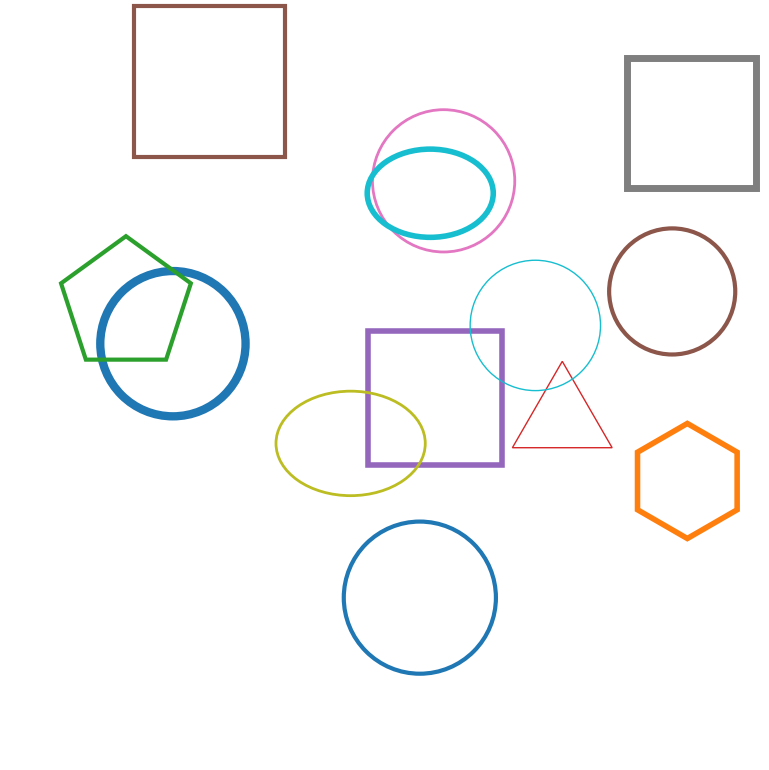[{"shape": "circle", "thickness": 3, "radius": 0.47, "center": [0.225, 0.554]}, {"shape": "circle", "thickness": 1.5, "radius": 0.49, "center": [0.545, 0.224]}, {"shape": "hexagon", "thickness": 2, "radius": 0.37, "center": [0.893, 0.375]}, {"shape": "pentagon", "thickness": 1.5, "radius": 0.44, "center": [0.164, 0.605]}, {"shape": "triangle", "thickness": 0.5, "radius": 0.37, "center": [0.73, 0.456]}, {"shape": "square", "thickness": 2, "radius": 0.44, "center": [0.565, 0.483]}, {"shape": "square", "thickness": 1.5, "radius": 0.49, "center": [0.272, 0.894]}, {"shape": "circle", "thickness": 1.5, "radius": 0.41, "center": [0.873, 0.622]}, {"shape": "circle", "thickness": 1, "radius": 0.46, "center": [0.576, 0.765]}, {"shape": "square", "thickness": 2.5, "radius": 0.42, "center": [0.898, 0.84]}, {"shape": "oval", "thickness": 1, "radius": 0.48, "center": [0.455, 0.424]}, {"shape": "circle", "thickness": 0.5, "radius": 0.42, "center": [0.695, 0.577]}, {"shape": "oval", "thickness": 2, "radius": 0.41, "center": [0.559, 0.749]}]